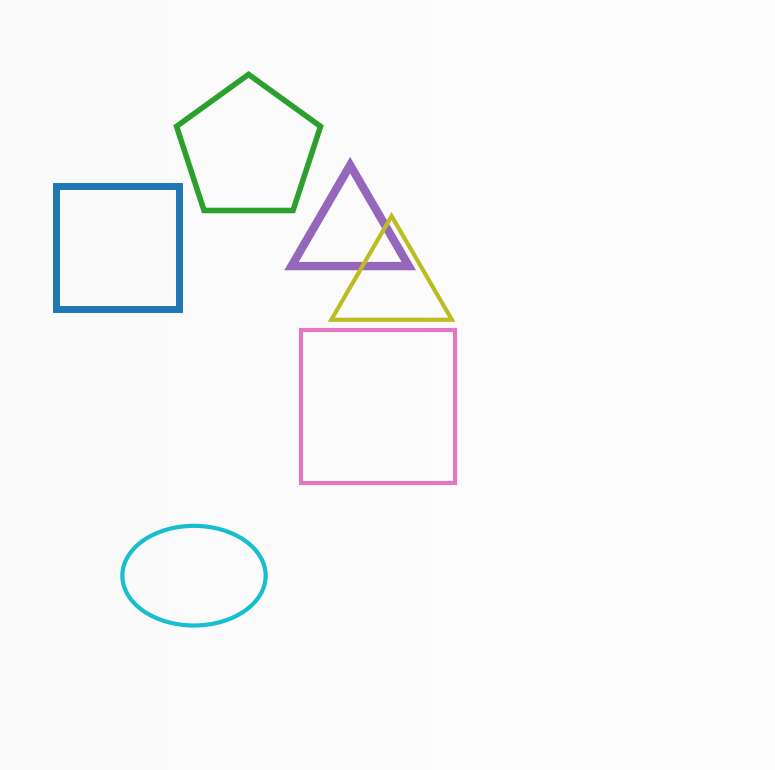[{"shape": "square", "thickness": 2.5, "radius": 0.4, "center": [0.152, 0.679]}, {"shape": "pentagon", "thickness": 2, "radius": 0.49, "center": [0.321, 0.806]}, {"shape": "triangle", "thickness": 3, "radius": 0.44, "center": [0.452, 0.698]}, {"shape": "square", "thickness": 1.5, "radius": 0.5, "center": [0.488, 0.472]}, {"shape": "triangle", "thickness": 1.5, "radius": 0.45, "center": [0.505, 0.63]}, {"shape": "oval", "thickness": 1.5, "radius": 0.46, "center": [0.25, 0.252]}]